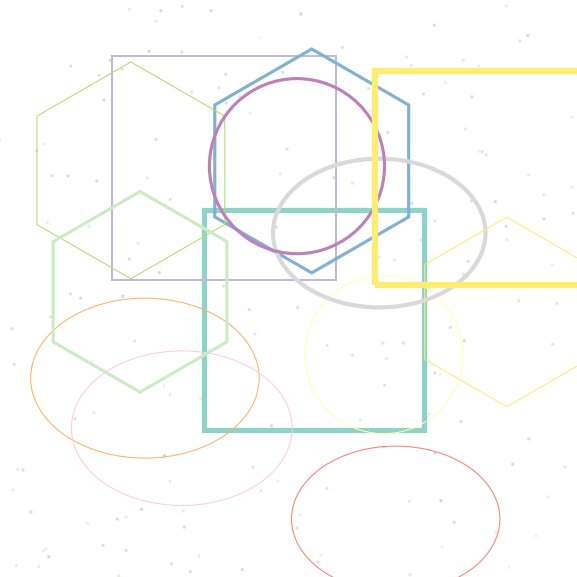[{"shape": "square", "thickness": 2.5, "radius": 0.95, "center": [0.544, 0.446]}, {"shape": "circle", "thickness": 0.5, "radius": 0.68, "center": [0.665, 0.385]}, {"shape": "square", "thickness": 1, "radius": 0.97, "center": [0.388, 0.708]}, {"shape": "oval", "thickness": 0.5, "radius": 0.9, "center": [0.685, 0.1]}, {"shape": "hexagon", "thickness": 1.5, "radius": 0.97, "center": [0.54, 0.72]}, {"shape": "oval", "thickness": 0.5, "radius": 0.99, "center": [0.251, 0.344]}, {"shape": "hexagon", "thickness": 0.5, "radius": 0.94, "center": [0.227, 0.704]}, {"shape": "oval", "thickness": 0.5, "radius": 0.96, "center": [0.315, 0.258]}, {"shape": "oval", "thickness": 2, "radius": 0.92, "center": [0.657, 0.596]}, {"shape": "circle", "thickness": 1.5, "radius": 0.76, "center": [0.514, 0.711]}, {"shape": "hexagon", "thickness": 1.5, "radius": 0.87, "center": [0.242, 0.494]}, {"shape": "hexagon", "thickness": 0.5, "radius": 0.82, "center": [0.878, 0.459]}, {"shape": "square", "thickness": 3, "radius": 0.93, "center": [0.835, 0.691]}]